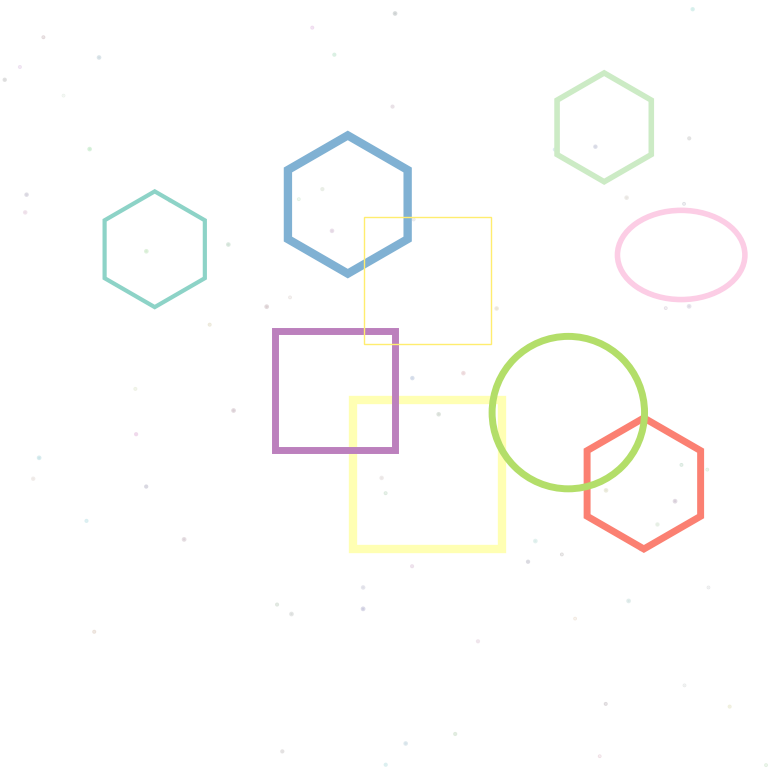[{"shape": "hexagon", "thickness": 1.5, "radius": 0.38, "center": [0.201, 0.676]}, {"shape": "square", "thickness": 3, "radius": 0.48, "center": [0.555, 0.384]}, {"shape": "hexagon", "thickness": 2.5, "radius": 0.43, "center": [0.836, 0.372]}, {"shape": "hexagon", "thickness": 3, "radius": 0.45, "center": [0.452, 0.734]}, {"shape": "circle", "thickness": 2.5, "radius": 0.49, "center": [0.738, 0.464]}, {"shape": "oval", "thickness": 2, "radius": 0.41, "center": [0.885, 0.669]}, {"shape": "square", "thickness": 2.5, "radius": 0.39, "center": [0.435, 0.493]}, {"shape": "hexagon", "thickness": 2, "radius": 0.35, "center": [0.785, 0.835]}, {"shape": "square", "thickness": 0.5, "radius": 0.41, "center": [0.555, 0.636]}]